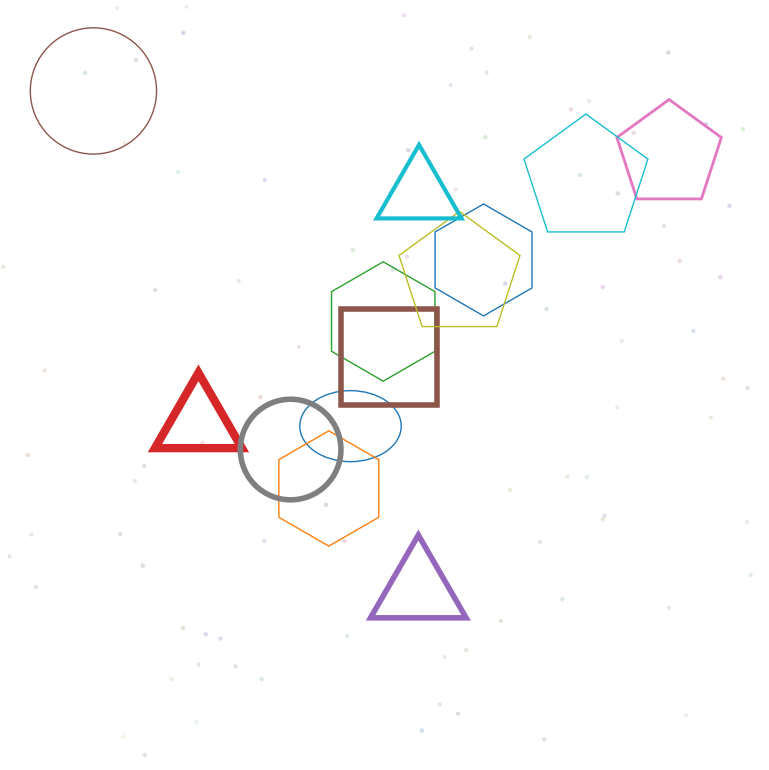[{"shape": "hexagon", "thickness": 0.5, "radius": 0.36, "center": [0.628, 0.662]}, {"shape": "oval", "thickness": 0.5, "radius": 0.33, "center": [0.455, 0.447]}, {"shape": "hexagon", "thickness": 0.5, "radius": 0.37, "center": [0.427, 0.366]}, {"shape": "hexagon", "thickness": 0.5, "radius": 0.39, "center": [0.498, 0.583]}, {"shape": "triangle", "thickness": 3, "radius": 0.33, "center": [0.258, 0.451]}, {"shape": "triangle", "thickness": 2, "radius": 0.36, "center": [0.543, 0.233]}, {"shape": "square", "thickness": 2, "radius": 0.31, "center": [0.505, 0.536]}, {"shape": "circle", "thickness": 0.5, "radius": 0.41, "center": [0.121, 0.882]}, {"shape": "pentagon", "thickness": 1, "radius": 0.36, "center": [0.869, 0.799]}, {"shape": "circle", "thickness": 2, "radius": 0.33, "center": [0.377, 0.416]}, {"shape": "pentagon", "thickness": 0.5, "radius": 0.41, "center": [0.597, 0.643]}, {"shape": "pentagon", "thickness": 0.5, "radius": 0.42, "center": [0.761, 0.767]}, {"shape": "triangle", "thickness": 1.5, "radius": 0.32, "center": [0.544, 0.748]}]